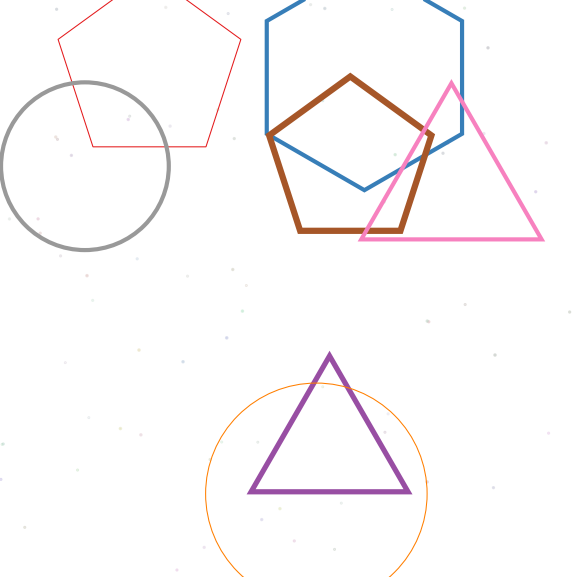[{"shape": "pentagon", "thickness": 0.5, "radius": 0.83, "center": [0.259, 0.88]}, {"shape": "hexagon", "thickness": 2, "radius": 0.98, "center": [0.631, 0.865]}, {"shape": "triangle", "thickness": 2.5, "radius": 0.78, "center": [0.571, 0.226]}, {"shape": "circle", "thickness": 0.5, "radius": 0.96, "center": [0.548, 0.144]}, {"shape": "pentagon", "thickness": 3, "radius": 0.74, "center": [0.607, 0.719]}, {"shape": "triangle", "thickness": 2, "radius": 0.9, "center": [0.782, 0.675]}, {"shape": "circle", "thickness": 2, "radius": 0.73, "center": [0.147, 0.711]}]